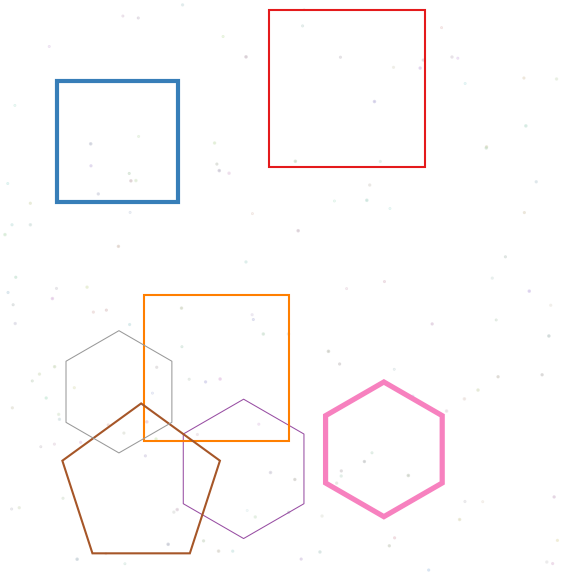[{"shape": "square", "thickness": 1, "radius": 0.68, "center": [0.6, 0.846]}, {"shape": "square", "thickness": 2, "radius": 0.52, "center": [0.204, 0.755]}, {"shape": "hexagon", "thickness": 0.5, "radius": 0.6, "center": [0.422, 0.187]}, {"shape": "square", "thickness": 1, "radius": 0.63, "center": [0.375, 0.362]}, {"shape": "pentagon", "thickness": 1, "radius": 0.72, "center": [0.244, 0.157]}, {"shape": "hexagon", "thickness": 2.5, "radius": 0.58, "center": [0.665, 0.221]}, {"shape": "hexagon", "thickness": 0.5, "radius": 0.53, "center": [0.206, 0.321]}]